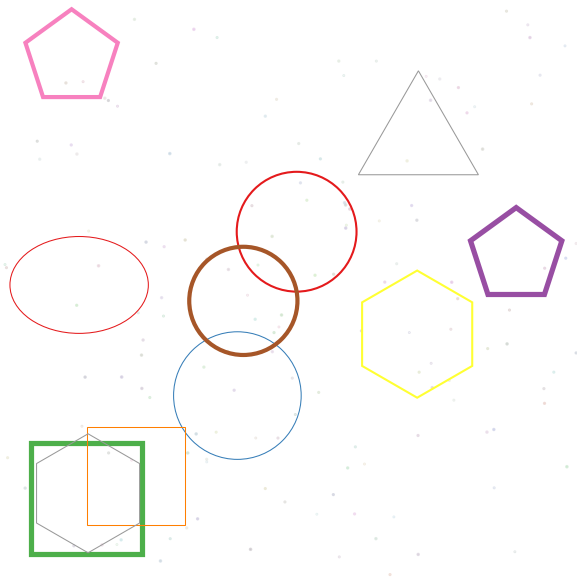[{"shape": "oval", "thickness": 0.5, "radius": 0.6, "center": [0.137, 0.506]}, {"shape": "circle", "thickness": 1, "radius": 0.52, "center": [0.514, 0.598]}, {"shape": "circle", "thickness": 0.5, "radius": 0.55, "center": [0.411, 0.314]}, {"shape": "square", "thickness": 2.5, "radius": 0.48, "center": [0.15, 0.136]}, {"shape": "pentagon", "thickness": 2.5, "radius": 0.42, "center": [0.894, 0.556]}, {"shape": "square", "thickness": 0.5, "radius": 0.42, "center": [0.235, 0.175]}, {"shape": "hexagon", "thickness": 1, "radius": 0.55, "center": [0.722, 0.421]}, {"shape": "circle", "thickness": 2, "radius": 0.47, "center": [0.421, 0.478]}, {"shape": "pentagon", "thickness": 2, "radius": 0.42, "center": [0.124, 0.899]}, {"shape": "triangle", "thickness": 0.5, "radius": 0.6, "center": [0.725, 0.757]}, {"shape": "hexagon", "thickness": 0.5, "radius": 0.52, "center": [0.153, 0.145]}]